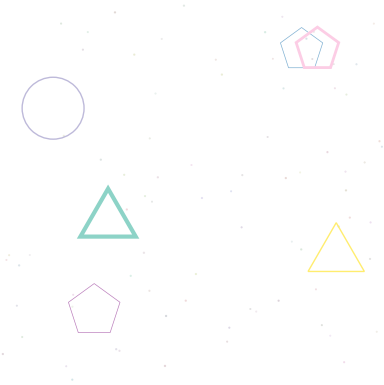[{"shape": "triangle", "thickness": 3, "radius": 0.41, "center": [0.281, 0.427]}, {"shape": "circle", "thickness": 1, "radius": 0.4, "center": [0.138, 0.719]}, {"shape": "pentagon", "thickness": 0.5, "radius": 0.29, "center": [0.783, 0.871]}, {"shape": "pentagon", "thickness": 2, "radius": 0.29, "center": [0.824, 0.871]}, {"shape": "pentagon", "thickness": 0.5, "radius": 0.35, "center": [0.245, 0.193]}, {"shape": "triangle", "thickness": 1, "radius": 0.42, "center": [0.873, 0.337]}]